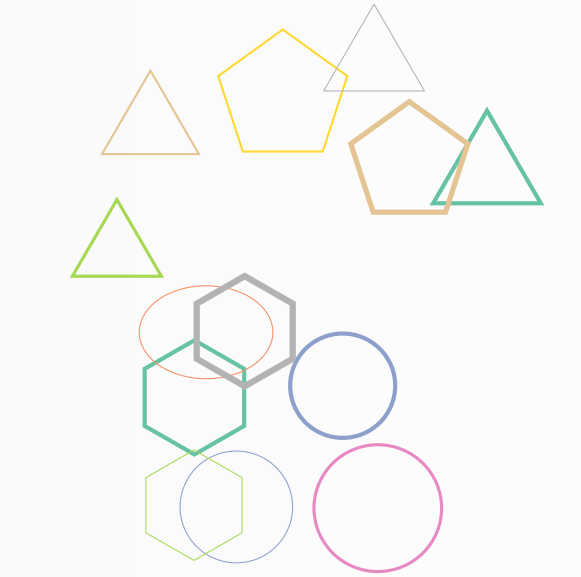[{"shape": "triangle", "thickness": 2, "radius": 0.53, "center": [0.838, 0.701]}, {"shape": "hexagon", "thickness": 2, "radius": 0.49, "center": [0.335, 0.311]}, {"shape": "oval", "thickness": 0.5, "radius": 0.57, "center": [0.354, 0.424]}, {"shape": "circle", "thickness": 0.5, "radius": 0.48, "center": [0.407, 0.121]}, {"shape": "circle", "thickness": 2, "radius": 0.45, "center": [0.59, 0.331]}, {"shape": "circle", "thickness": 1.5, "radius": 0.55, "center": [0.65, 0.119]}, {"shape": "hexagon", "thickness": 0.5, "radius": 0.48, "center": [0.334, 0.124]}, {"shape": "triangle", "thickness": 1.5, "radius": 0.44, "center": [0.201, 0.565]}, {"shape": "pentagon", "thickness": 1, "radius": 0.58, "center": [0.486, 0.831]}, {"shape": "pentagon", "thickness": 2.5, "radius": 0.53, "center": [0.704, 0.717]}, {"shape": "triangle", "thickness": 1, "radius": 0.48, "center": [0.259, 0.78]}, {"shape": "triangle", "thickness": 0.5, "radius": 0.5, "center": [0.644, 0.892]}, {"shape": "hexagon", "thickness": 3, "radius": 0.48, "center": [0.421, 0.426]}]